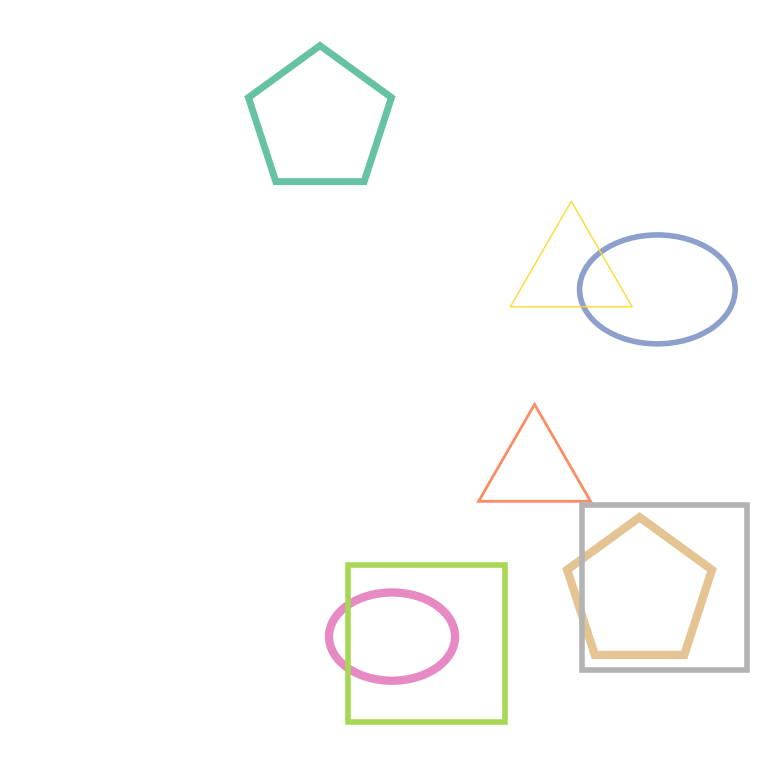[{"shape": "pentagon", "thickness": 2.5, "radius": 0.49, "center": [0.416, 0.843]}, {"shape": "triangle", "thickness": 1, "radius": 0.42, "center": [0.694, 0.391]}, {"shape": "oval", "thickness": 2, "radius": 0.51, "center": [0.854, 0.624]}, {"shape": "oval", "thickness": 3, "radius": 0.41, "center": [0.509, 0.173]}, {"shape": "square", "thickness": 2, "radius": 0.51, "center": [0.553, 0.165]}, {"shape": "triangle", "thickness": 0.5, "radius": 0.46, "center": [0.742, 0.647]}, {"shape": "pentagon", "thickness": 3, "radius": 0.49, "center": [0.831, 0.229]}, {"shape": "square", "thickness": 2, "radius": 0.53, "center": [0.863, 0.237]}]